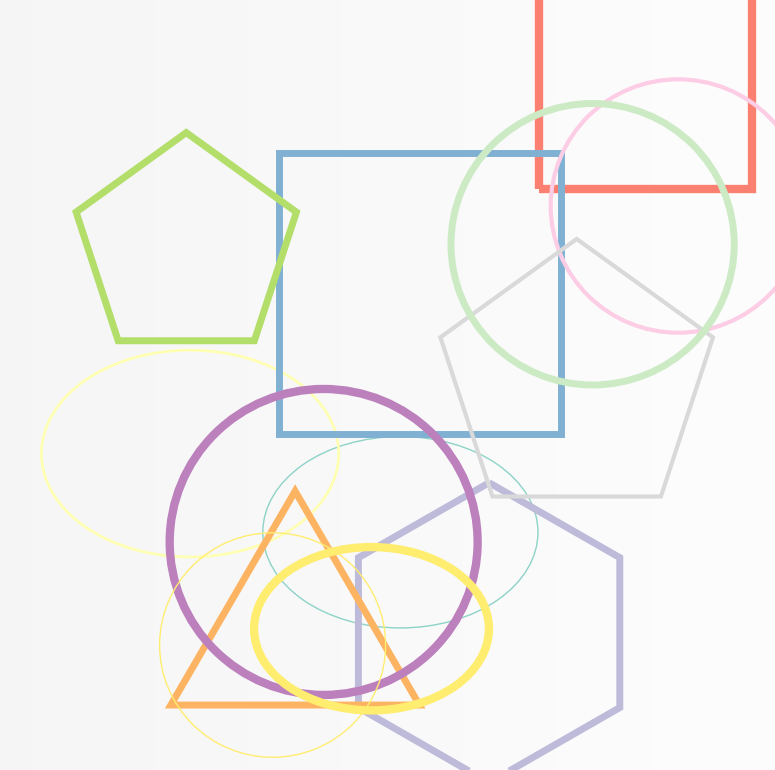[{"shape": "oval", "thickness": 0.5, "radius": 0.89, "center": [0.517, 0.309]}, {"shape": "oval", "thickness": 1, "radius": 0.96, "center": [0.245, 0.411]}, {"shape": "hexagon", "thickness": 2.5, "radius": 0.97, "center": [0.631, 0.178]}, {"shape": "square", "thickness": 3, "radius": 0.69, "center": [0.833, 0.892]}, {"shape": "square", "thickness": 2.5, "radius": 0.91, "center": [0.542, 0.619]}, {"shape": "triangle", "thickness": 2.5, "radius": 0.93, "center": [0.381, 0.177]}, {"shape": "pentagon", "thickness": 2.5, "radius": 0.75, "center": [0.24, 0.678]}, {"shape": "circle", "thickness": 1.5, "radius": 0.82, "center": [0.875, 0.732]}, {"shape": "pentagon", "thickness": 1.5, "radius": 0.92, "center": [0.744, 0.505]}, {"shape": "circle", "thickness": 3, "radius": 0.99, "center": [0.418, 0.296]}, {"shape": "circle", "thickness": 2.5, "radius": 0.91, "center": [0.765, 0.683]}, {"shape": "circle", "thickness": 0.5, "radius": 0.73, "center": [0.352, 0.162]}, {"shape": "oval", "thickness": 3, "radius": 0.76, "center": [0.479, 0.183]}]